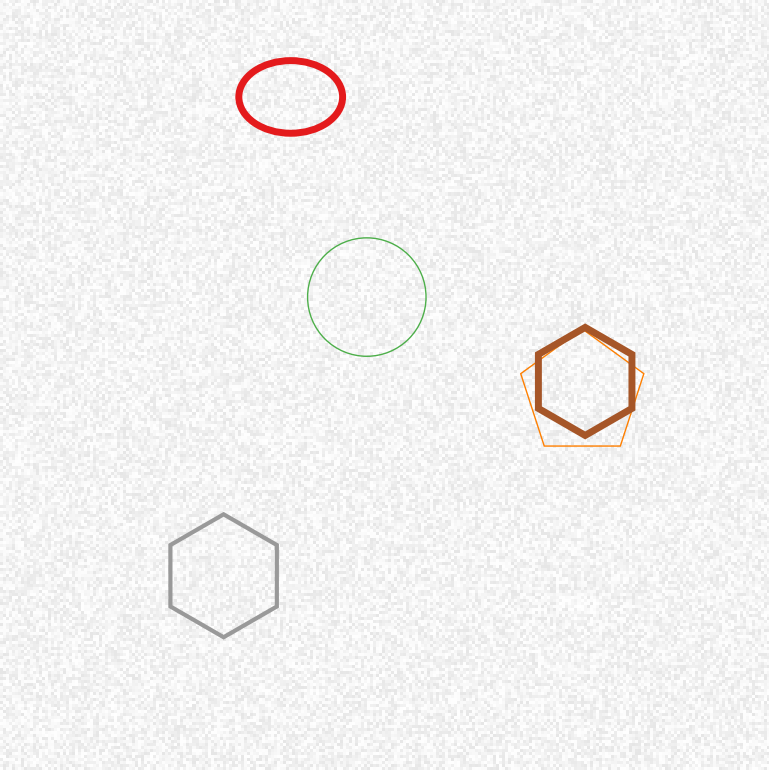[{"shape": "oval", "thickness": 2.5, "radius": 0.34, "center": [0.378, 0.874]}, {"shape": "circle", "thickness": 0.5, "radius": 0.38, "center": [0.476, 0.614]}, {"shape": "pentagon", "thickness": 0.5, "radius": 0.42, "center": [0.756, 0.489]}, {"shape": "hexagon", "thickness": 2.5, "radius": 0.35, "center": [0.76, 0.505]}, {"shape": "hexagon", "thickness": 1.5, "radius": 0.4, "center": [0.29, 0.252]}]